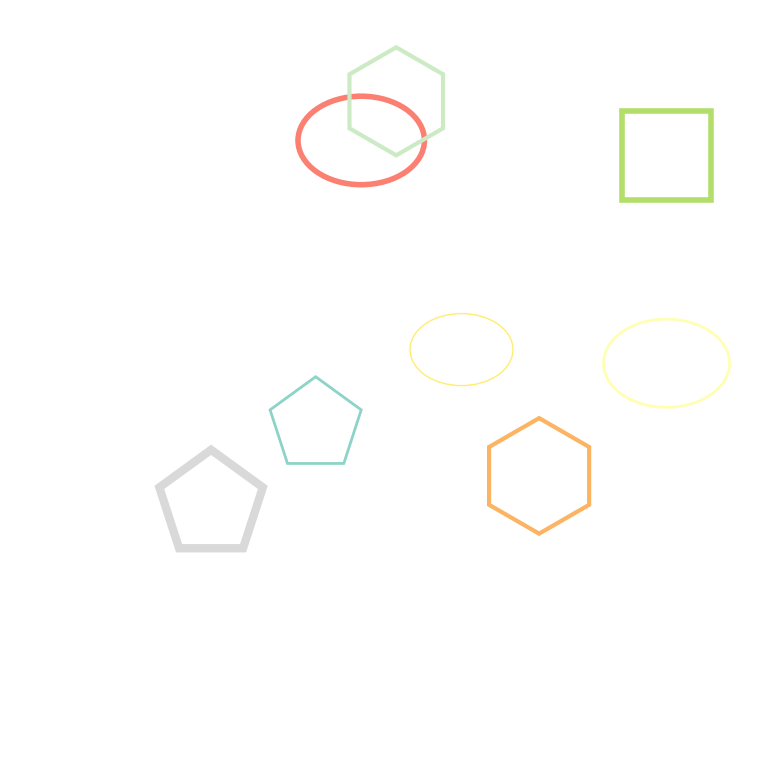[{"shape": "pentagon", "thickness": 1, "radius": 0.31, "center": [0.41, 0.448]}, {"shape": "oval", "thickness": 1, "radius": 0.41, "center": [0.866, 0.528]}, {"shape": "oval", "thickness": 2, "radius": 0.41, "center": [0.469, 0.818]}, {"shape": "hexagon", "thickness": 1.5, "radius": 0.38, "center": [0.7, 0.382]}, {"shape": "square", "thickness": 2, "radius": 0.29, "center": [0.866, 0.798]}, {"shape": "pentagon", "thickness": 3, "radius": 0.35, "center": [0.274, 0.345]}, {"shape": "hexagon", "thickness": 1.5, "radius": 0.35, "center": [0.515, 0.868]}, {"shape": "oval", "thickness": 0.5, "radius": 0.33, "center": [0.599, 0.546]}]